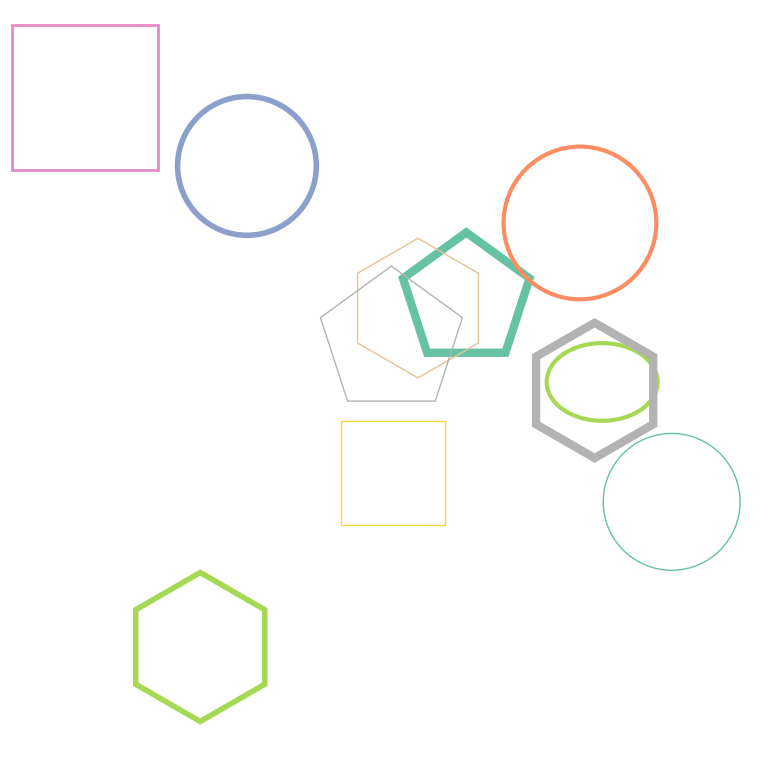[{"shape": "circle", "thickness": 0.5, "radius": 0.44, "center": [0.872, 0.348]}, {"shape": "pentagon", "thickness": 3, "radius": 0.43, "center": [0.606, 0.612]}, {"shape": "circle", "thickness": 1.5, "radius": 0.5, "center": [0.753, 0.71]}, {"shape": "circle", "thickness": 2, "radius": 0.45, "center": [0.321, 0.785]}, {"shape": "square", "thickness": 1, "radius": 0.47, "center": [0.11, 0.874]}, {"shape": "oval", "thickness": 1.5, "radius": 0.36, "center": [0.782, 0.504]}, {"shape": "hexagon", "thickness": 2, "radius": 0.48, "center": [0.26, 0.16]}, {"shape": "square", "thickness": 0.5, "radius": 0.34, "center": [0.51, 0.385]}, {"shape": "hexagon", "thickness": 0.5, "radius": 0.45, "center": [0.543, 0.6]}, {"shape": "hexagon", "thickness": 3, "radius": 0.44, "center": [0.772, 0.493]}, {"shape": "pentagon", "thickness": 0.5, "radius": 0.48, "center": [0.508, 0.558]}]